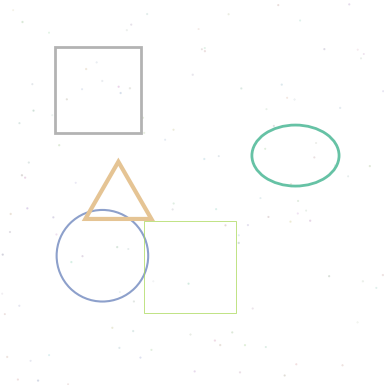[{"shape": "oval", "thickness": 2, "radius": 0.57, "center": [0.767, 0.596]}, {"shape": "circle", "thickness": 1.5, "radius": 0.59, "center": [0.266, 0.336]}, {"shape": "square", "thickness": 0.5, "radius": 0.6, "center": [0.494, 0.307]}, {"shape": "triangle", "thickness": 3, "radius": 0.5, "center": [0.307, 0.481]}, {"shape": "square", "thickness": 2, "radius": 0.56, "center": [0.255, 0.766]}]